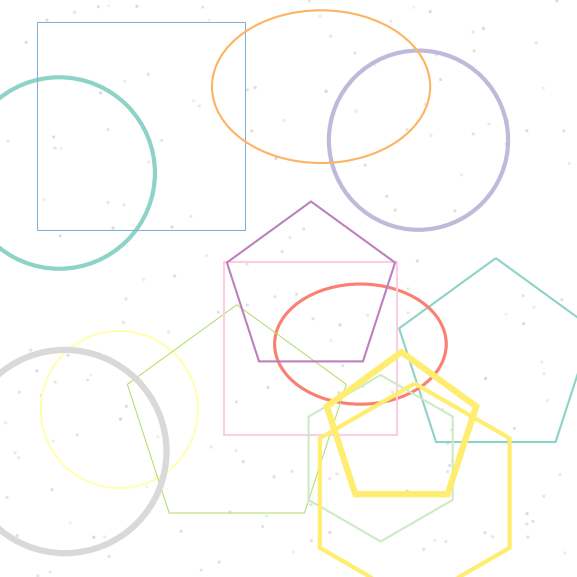[{"shape": "circle", "thickness": 2, "radius": 0.83, "center": [0.103, 0.7]}, {"shape": "pentagon", "thickness": 1, "radius": 0.88, "center": [0.859, 0.376]}, {"shape": "circle", "thickness": 1, "radius": 0.68, "center": [0.207, 0.29]}, {"shape": "circle", "thickness": 2, "radius": 0.78, "center": [0.725, 0.756]}, {"shape": "oval", "thickness": 1.5, "radius": 0.74, "center": [0.624, 0.403]}, {"shape": "square", "thickness": 0.5, "radius": 0.9, "center": [0.244, 0.78]}, {"shape": "oval", "thickness": 1, "radius": 0.94, "center": [0.556, 0.849]}, {"shape": "pentagon", "thickness": 0.5, "radius": 1.0, "center": [0.41, 0.272]}, {"shape": "square", "thickness": 1, "radius": 0.75, "center": [0.538, 0.396]}, {"shape": "circle", "thickness": 3, "radius": 0.88, "center": [0.112, 0.217]}, {"shape": "pentagon", "thickness": 1, "radius": 0.77, "center": [0.539, 0.497]}, {"shape": "hexagon", "thickness": 1, "radius": 0.72, "center": [0.659, 0.206]}, {"shape": "pentagon", "thickness": 3, "radius": 0.68, "center": [0.695, 0.253]}, {"shape": "hexagon", "thickness": 2, "radius": 0.95, "center": [0.718, 0.145]}]